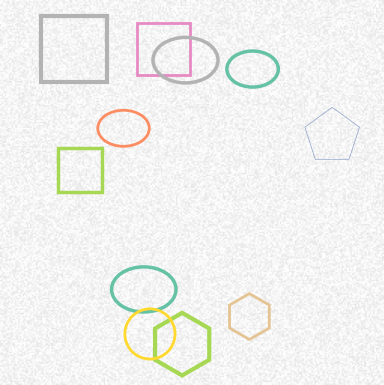[{"shape": "oval", "thickness": 2.5, "radius": 0.42, "center": [0.374, 0.248]}, {"shape": "oval", "thickness": 2.5, "radius": 0.33, "center": [0.656, 0.821]}, {"shape": "oval", "thickness": 2, "radius": 0.33, "center": [0.321, 0.667]}, {"shape": "pentagon", "thickness": 0.5, "radius": 0.37, "center": [0.863, 0.647]}, {"shape": "square", "thickness": 2, "radius": 0.34, "center": [0.424, 0.873]}, {"shape": "hexagon", "thickness": 3, "radius": 0.41, "center": [0.473, 0.106]}, {"shape": "square", "thickness": 2.5, "radius": 0.29, "center": [0.208, 0.558]}, {"shape": "circle", "thickness": 2, "radius": 0.33, "center": [0.39, 0.133]}, {"shape": "hexagon", "thickness": 2, "radius": 0.3, "center": [0.648, 0.178]}, {"shape": "square", "thickness": 3, "radius": 0.43, "center": [0.192, 0.873]}, {"shape": "oval", "thickness": 2.5, "radius": 0.42, "center": [0.482, 0.844]}]